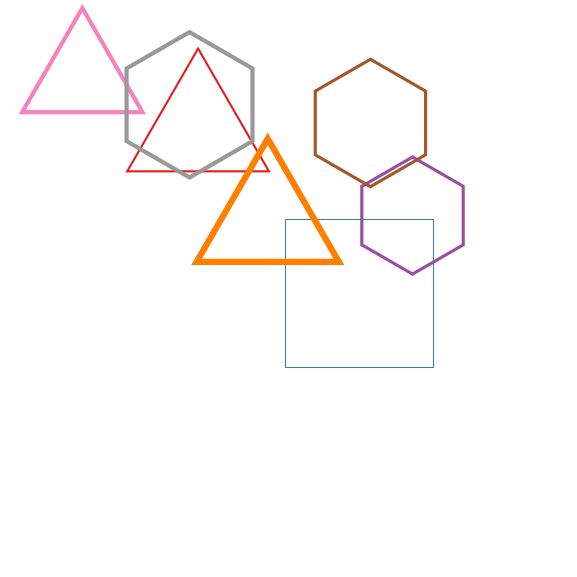[{"shape": "triangle", "thickness": 1, "radius": 0.71, "center": [0.343, 0.773]}, {"shape": "square", "thickness": 0.5, "radius": 0.64, "center": [0.621, 0.491]}, {"shape": "hexagon", "thickness": 1.5, "radius": 0.51, "center": [0.714, 0.626]}, {"shape": "triangle", "thickness": 3, "radius": 0.71, "center": [0.464, 0.617]}, {"shape": "hexagon", "thickness": 1.5, "radius": 0.55, "center": [0.641, 0.786]}, {"shape": "triangle", "thickness": 2, "radius": 0.6, "center": [0.143, 0.865]}, {"shape": "hexagon", "thickness": 2, "radius": 0.63, "center": [0.328, 0.818]}]